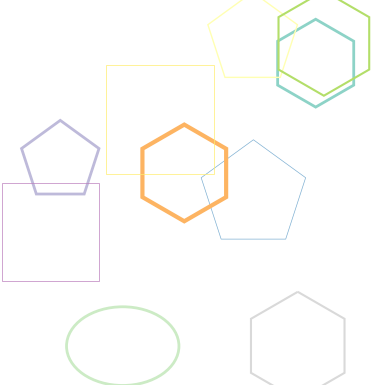[{"shape": "hexagon", "thickness": 2, "radius": 0.57, "center": [0.82, 0.836]}, {"shape": "pentagon", "thickness": 1, "radius": 0.61, "center": [0.656, 0.898]}, {"shape": "pentagon", "thickness": 2, "radius": 0.53, "center": [0.157, 0.582]}, {"shape": "pentagon", "thickness": 0.5, "radius": 0.71, "center": [0.658, 0.494]}, {"shape": "hexagon", "thickness": 3, "radius": 0.63, "center": [0.479, 0.551]}, {"shape": "hexagon", "thickness": 1.5, "radius": 0.68, "center": [0.841, 0.887]}, {"shape": "hexagon", "thickness": 1.5, "radius": 0.7, "center": [0.773, 0.102]}, {"shape": "square", "thickness": 0.5, "radius": 0.64, "center": [0.131, 0.398]}, {"shape": "oval", "thickness": 2, "radius": 0.73, "center": [0.319, 0.101]}, {"shape": "square", "thickness": 0.5, "radius": 0.7, "center": [0.415, 0.69]}]